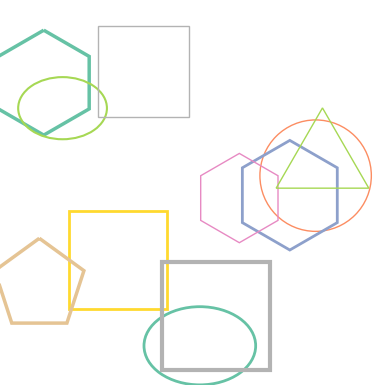[{"shape": "hexagon", "thickness": 2.5, "radius": 0.68, "center": [0.114, 0.785]}, {"shape": "oval", "thickness": 2, "radius": 0.73, "center": [0.519, 0.102]}, {"shape": "circle", "thickness": 1, "radius": 0.72, "center": [0.82, 0.544]}, {"shape": "hexagon", "thickness": 2, "radius": 0.71, "center": [0.753, 0.493]}, {"shape": "hexagon", "thickness": 1, "radius": 0.58, "center": [0.622, 0.486]}, {"shape": "oval", "thickness": 1.5, "radius": 0.58, "center": [0.162, 0.719]}, {"shape": "triangle", "thickness": 1, "radius": 0.69, "center": [0.838, 0.581]}, {"shape": "square", "thickness": 2, "radius": 0.64, "center": [0.307, 0.324]}, {"shape": "pentagon", "thickness": 2.5, "radius": 0.61, "center": [0.102, 0.259]}, {"shape": "square", "thickness": 1, "radius": 0.59, "center": [0.373, 0.815]}, {"shape": "square", "thickness": 3, "radius": 0.7, "center": [0.561, 0.179]}]